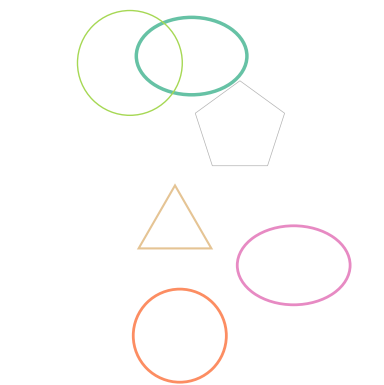[{"shape": "oval", "thickness": 2.5, "radius": 0.72, "center": [0.498, 0.854]}, {"shape": "circle", "thickness": 2, "radius": 0.6, "center": [0.467, 0.128]}, {"shape": "oval", "thickness": 2, "radius": 0.73, "center": [0.763, 0.311]}, {"shape": "circle", "thickness": 1, "radius": 0.68, "center": [0.337, 0.837]}, {"shape": "triangle", "thickness": 1.5, "radius": 0.55, "center": [0.455, 0.409]}, {"shape": "pentagon", "thickness": 0.5, "radius": 0.61, "center": [0.623, 0.668]}]